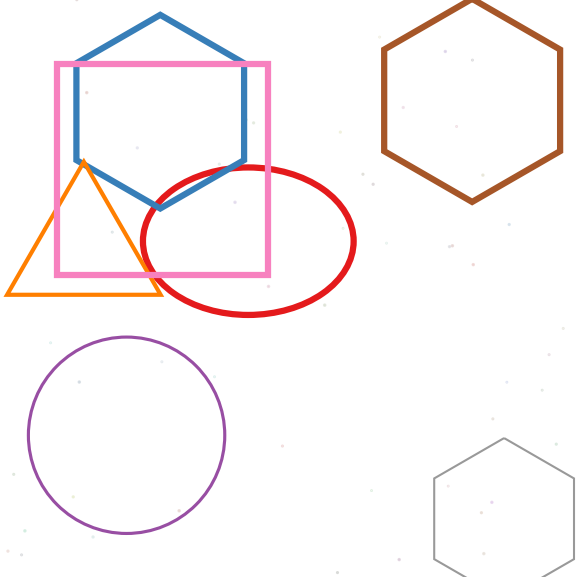[{"shape": "oval", "thickness": 3, "radius": 0.91, "center": [0.43, 0.581]}, {"shape": "hexagon", "thickness": 3, "radius": 0.84, "center": [0.278, 0.806]}, {"shape": "circle", "thickness": 1.5, "radius": 0.85, "center": [0.219, 0.245]}, {"shape": "triangle", "thickness": 2, "radius": 0.77, "center": [0.145, 0.565]}, {"shape": "hexagon", "thickness": 3, "radius": 0.88, "center": [0.818, 0.825]}, {"shape": "square", "thickness": 3, "radius": 0.92, "center": [0.281, 0.705]}, {"shape": "hexagon", "thickness": 1, "radius": 0.7, "center": [0.873, 0.101]}]